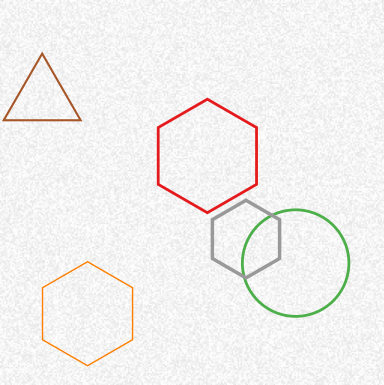[{"shape": "hexagon", "thickness": 2, "radius": 0.74, "center": [0.539, 0.595]}, {"shape": "circle", "thickness": 2, "radius": 0.69, "center": [0.768, 0.317]}, {"shape": "hexagon", "thickness": 1, "radius": 0.68, "center": [0.227, 0.185]}, {"shape": "triangle", "thickness": 1.5, "radius": 0.58, "center": [0.11, 0.745]}, {"shape": "hexagon", "thickness": 2.5, "radius": 0.5, "center": [0.639, 0.379]}]